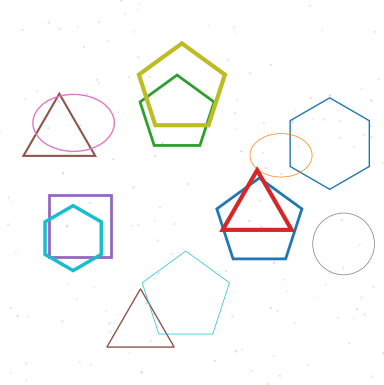[{"shape": "pentagon", "thickness": 2, "radius": 0.58, "center": [0.674, 0.422]}, {"shape": "hexagon", "thickness": 1, "radius": 0.59, "center": [0.856, 0.627]}, {"shape": "oval", "thickness": 0.5, "radius": 0.4, "center": [0.73, 0.597]}, {"shape": "pentagon", "thickness": 2, "radius": 0.51, "center": [0.46, 0.704]}, {"shape": "triangle", "thickness": 3, "radius": 0.52, "center": [0.668, 0.455]}, {"shape": "square", "thickness": 2, "radius": 0.4, "center": [0.208, 0.412]}, {"shape": "triangle", "thickness": 1.5, "radius": 0.54, "center": [0.154, 0.649]}, {"shape": "triangle", "thickness": 1, "radius": 0.5, "center": [0.365, 0.149]}, {"shape": "oval", "thickness": 1, "radius": 0.53, "center": [0.191, 0.681]}, {"shape": "circle", "thickness": 0.5, "radius": 0.4, "center": [0.892, 0.366]}, {"shape": "pentagon", "thickness": 3, "radius": 0.59, "center": [0.472, 0.77]}, {"shape": "hexagon", "thickness": 2.5, "radius": 0.42, "center": [0.19, 0.381]}, {"shape": "pentagon", "thickness": 0.5, "radius": 0.6, "center": [0.483, 0.229]}]